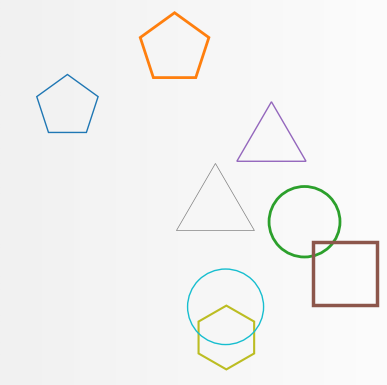[{"shape": "pentagon", "thickness": 1, "radius": 0.42, "center": [0.174, 0.723]}, {"shape": "pentagon", "thickness": 2, "radius": 0.47, "center": [0.451, 0.874]}, {"shape": "circle", "thickness": 2, "radius": 0.46, "center": [0.786, 0.424]}, {"shape": "triangle", "thickness": 1, "radius": 0.52, "center": [0.7, 0.633]}, {"shape": "square", "thickness": 2.5, "radius": 0.41, "center": [0.891, 0.29]}, {"shape": "triangle", "thickness": 0.5, "radius": 0.58, "center": [0.556, 0.459]}, {"shape": "hexagon", "thickness": 1.5, "radius": 0.41, "center": [0.584, 0.123]}, {"shape": "circle", "thickness": 1, "radius": 0.49, "center": [0.582, 0.203]}]